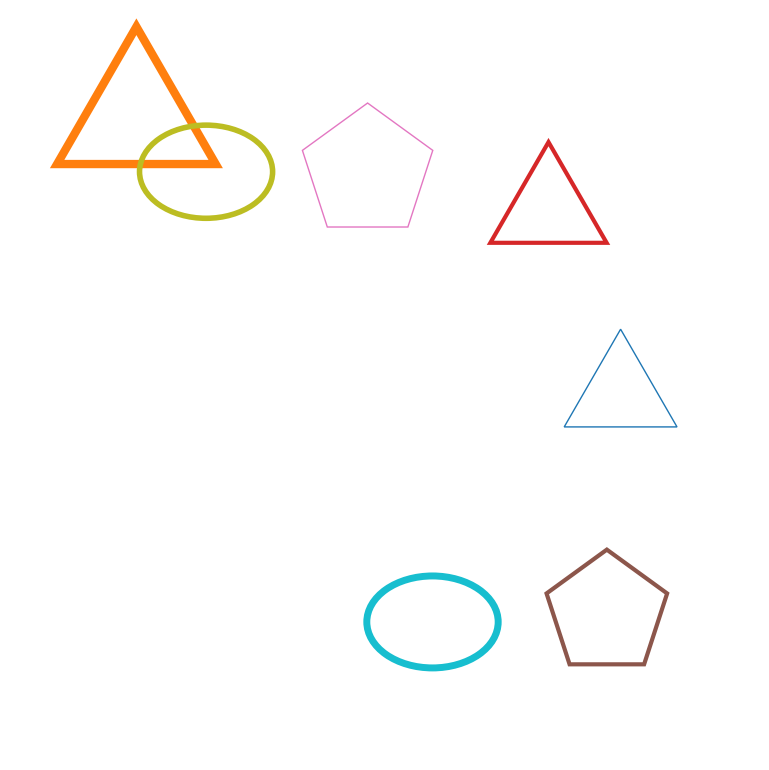[{"shape": "triangle", "thickness": 0.5, "radius": 0.42, "center": [0.806, 0.488]}, {"shape": "triangle", "thickness": 3, "radius": 0.59, "center": [0.177, 0.846]}, {"shape": "triangle", "thickness": 1.5, "radius": 0.44, "center": [0.712, 0.728]}, {"shape": "pentagon", "thickness": 1.5, "radius": 0.41, "center": [0.788, 0.204]}, {"shape": "pentagon", "thickness": 0.5, "radius": 0.45, "center": [0.477, 0.777]}, {"shape": "oval", "thickness": 2, "radius": 0.43, "center": [0.268, 0.777]}, {"shape": "oval", "thickness": 2.5, "radius": 0.43, "center": [0.562, 0.192]}]